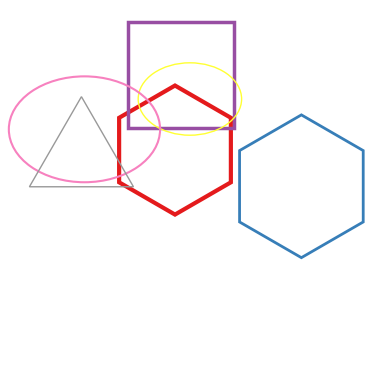[{"shape": "hexagon", "thickness": 3, "radius": 0.84, "center": [0.455, 0.61]}, {"shape": "hexagon", "thickness": 2, "radius": 0.93, "center": [0.783, 0.516]}, {"shape": "square", "thickness": 2.5, "radius": 0.69, "center": [0.47, 0.805]}, {"shape": "oval", "thickness": 1, "radius": 0.67, "center": [0.493, 0.743]}, {"shape": "oval", "thickness": 1.5, "radius": 0.98, "center": [0.219, 0.664]}, {"shape": "triangle", "thickness": 1, "radius": 0.78, "center": [0.212, 0.593]}]